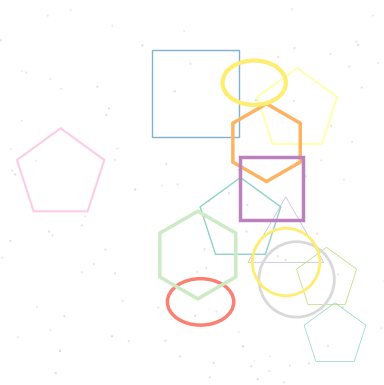[{"shape": "pentagon", "thickness": 1, "radius": 0.55, "center": [0.625, 0.429]}, {"shape": "pentagon", "thickness": 0.5, "radius": 0.42, "center": [0.87, 0.129]}, {"shape": "pentagon", "thickness": 1.5, "radius": 0.55, "center": [0.772, 0.714]}, {"shape": "triangle", "thickness": 0.5, "radius": 0.57, "center": [0.742, 0.375]}, {"shape": "oval", "thickness": 2.5, "radius": 0.43, "center": [0.521, 0.216]}, {"shape": "square", "thickness": 1, "radius": 0.57, "center": [0.508, 0.758]}, {"shape": "hexagon", "thickness": 2.5, "radius": 0.51, "center": [0.692, 0.629]}, {"shape": "pentagon", "thickness": 0.5, "radius": 0.41, "center": [0.848, 0.275]}, {"shape": "pentagon", "thickness": 1.5, "radius": 0.6, "center": [0.157, 0.548]}, {"shape": "circle", "thickness": 2, "radius": 0.49, "center": [0.77, 0.274]}, {"shape": "square", "thickness": 2.5, "radius": 0.41, "center": [0.706, 0.51]}, {"shape": "hexagon", "thickness": 2.5, "radius": 0.57, "center": [0.514, 0.338]}, {"shape": "circle", "thickness": 2, "radius": 0.44, "center": [0.743, 0.319]}, {"shape": "oval", "thickness": 3, "radius": 0.41, "center": [0.66, 0.785]}]